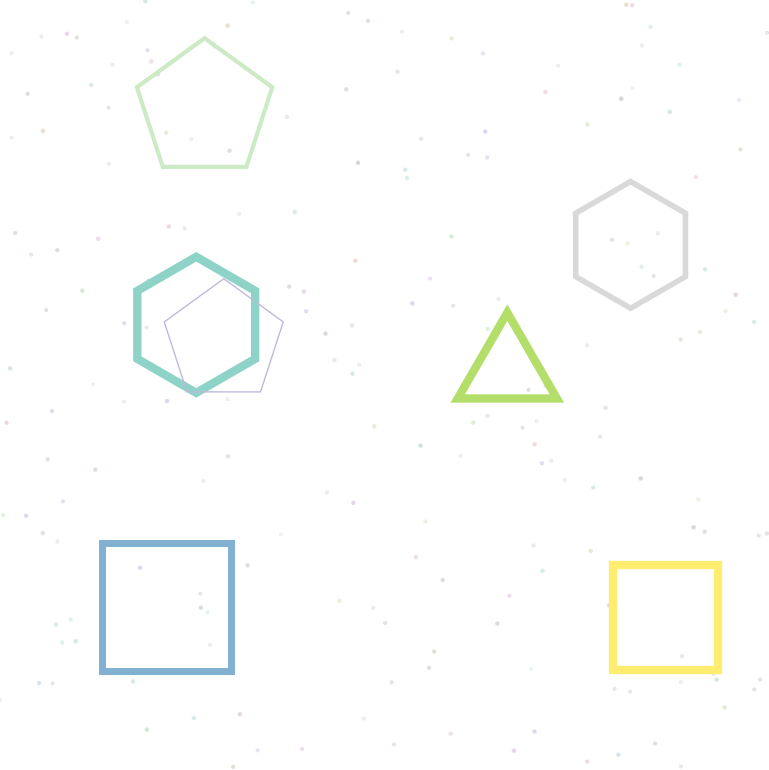[{"shape": "hexagon", "thickness": 3, "radius": 0.44, "center": [0.255, 0.578]}, {"shape": "pentagon", "thickness": 0.5, "radius": 0.41, "center": [0.291, 0.557]}, {"shape": "square", "thickness": 2.5, "radius": 0.42, "center": [0.216, 0.211]}, {"shape": "triangle", "thickness": 3, "radius": 0.37, "center": [0.659, 0.52]}, {"shape": "hexagon", "thickness": 2, "radius": 0.41, "center": [0.819, 0.682]}, {"shape": "pentagon", "thickness": 1.5, "radius": 0.46, "center": [0.266, 0.858]}, {"shape": "square", "thickness": 3, "radius": 0.34, "center": [0.864, 0.198]}]